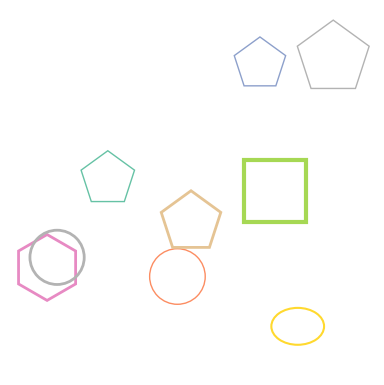[{"shape": "pentagon", "thickness": 1, "radius": 0.36, "center": [0.28, 0.535]}, {"shape": "circle", "thickness": 1, "radius": 0.36, "center": [0.461, 0.282]}, {"shape": "pentagon", "thickness": 1, "radius": 0.35, "center": [0.675, 0.834]}, {"shape": "hexagon", "thickness": 2, "radius": 0.43, "center": [0.122, 0.305]}, {"shape": "square", "thickness": 3, "radius": 0.4, "center": [0.715, 0.504]}, {"shape": "oval", "thickness": 1.5, "radius": 0.34, "center": [0.773, 0.152]}, {"shape": "pentagon", "thickness": 2, "radius": 0.41, "center": [0.496, 0.423]}, {"shape": "pentagon", "thickness": 1, "radius": 0.49, "center": [0.866, 0.85]}, {"shape": "circle", "thickness": 2, "radius": 0.35, "center": [0.148, 0.332]}]